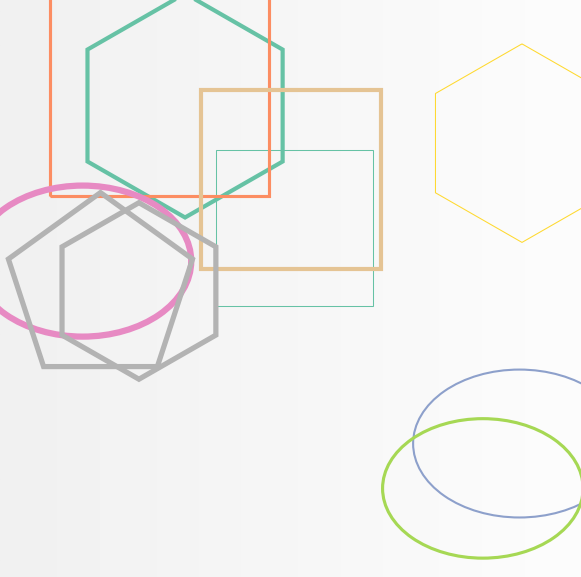[{"shape": "square", "thickness": 0.5, "radius": 0.68, "center": [0.507, 0.604]}, {"shape": "hexagon", "thickness": 2, "radius": 0.97, "center": [0.318, 0.816]}, {"shape": "square", "thickness": 1.5, "radius": 0.94, "center": [0.274, 0.848]}, {"shape": "oval", "thickness": 1, "radius": 0.91, "center": [0.894, 0.231]}, {"shape": "oval", "thickness": 3, "radius": 0.93, "center": [0.142, 0.547]}, {"shape": "oval", "thickness": 1.5, "radius": 0.86, "center": [0.831, 0.153]}, {"shape": "hexagon", "thickness": 0.5, "radius": 0.86, "center": [0.898, 0.751]}, {"shape": "square", "thickness": 2, "radius": 0.77, "center": [0.5, 0.689]}, {"shape": "pentagon", "thickness": 2.5, "radius": 0.83, "center": [0.173, 0.499]}, {"shape": "hexagon", "thickness": 2.5, "radius": 0.76, "center": [0.239, 0.495]}]